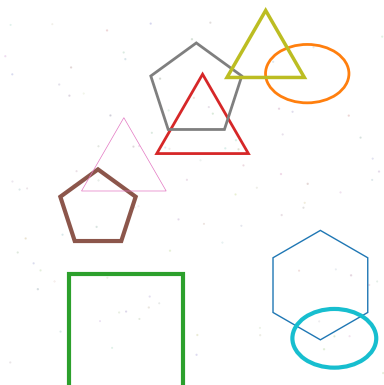[{"shape": "hexagon", "thickness": 1, "radius": 0.71, "center": [0.832, 0.259]}, {"shape": "oval", "thickness": 2, "radius": 0.54, "center": [0.798, 0.809]}, {"shape": "square", "thickness": 3, "radius": 0.74, "center": [0.328, 0.139]}, {"shape": "triangle", "thickness": 2, "radius": 0.69, "center": [0.526, 0.67]}, {"shape": "pentagon", "thickness": 3, "radius": 0.51, "center": [0.255, 0.457]}, {"shape": "triangle", "thickness": 0.5, "radius": 0.63, "center": [0.322, 0.567]}, {"shape": "pentagon", "thickness": 2, "radius": 0.62, "center": [0.51, 0.764]}, {"shape": "triangle", "thickness": 2.5, "radius": 0.58, "center": [0.69, 0.857]}, {"shape": "oval", "thickness": 3, "radius": 0.54, "center": [0.868, 0.121]}]